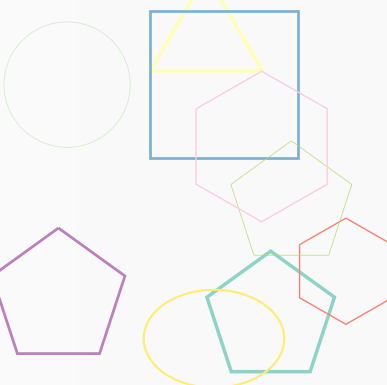[{"shape": "pentagon", "thickness": 2.5, "radius": 0.87, "center": [0.699, 0.175]}, {"shape": "triangle", "thickness": 2.5, "radius": 0.83, "center": [0.532, 0.899]}, {"shape": "hexagon", "thickness": 1, "radius": 0.69, "center": [0.893, 0.296]}, {"shape": "square", "thickness": 2, "radius": 0.95, "center": [0.577, 0.78]}, {"shape": "pentagon", "thickness": 0.5, "radius": 0.82, "center": [0.752, 0.47]}, {"shape": "hexagon", "thickness": 1, "radius": 0.98, "center": [0.675, 0.619]}, {"shape": "pentagon", "thickness": 2, "radius": 0.9, "center": [0.151, 0.227]}, {"shape": "circle", "thickness": 0.5, "radius": 0.81, "center": [0.173, 0.78]}, {"shape": "oval", "thickness": 1.5, "radius": 0.91, "center": [0.552, 0.12]}]